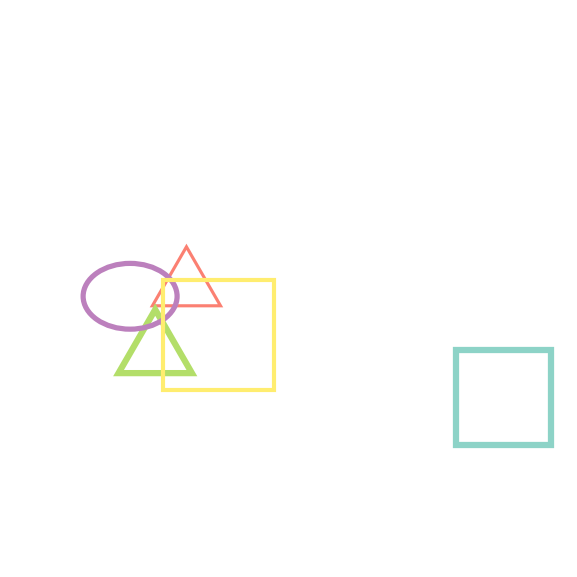[{"shape": "square", "thickness": 3, "radius": 0.41, "center": [0.872, 0.311]}, {"shape": "triangle", "thickness": 1.5, "radius": 0.34, "center": [0.323, 0.504]}, {"shape": "triangle", "thickness": 3, "radius": 0.37, "center": [0.269, 0.39]}, {"shape": "oval", "thickness": 2.5, "radius": 0.41, "center": [0.225, 0.486]}, {"shape": "square", "thickness": 2, "radius": 0.48, "center": [0.378, 0.419]}]